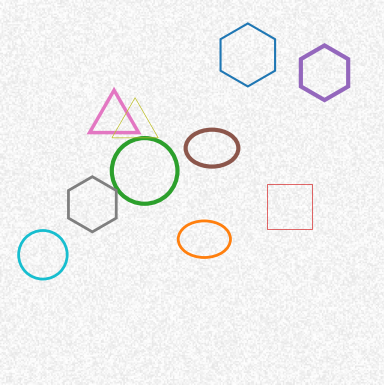[{"shape": "hexagon", "thickness": 1.5, "radius": 0.41, "center": [0.644, 0.857]}, {"shape": "oval", "thickness": 2, "radius": 0.34, "center": [0.531, 0.379]}, {"shape": "circle", "thickness": 3, "radius": 0.43, "center": [0.376, 0.556]}, {"shape": "square", "thickness": 0.5, "radius": 0.29, "center": [0.752, 0.464]}, {"shape": "hexagon", "thickness": 3, "radius": 0.35, "center": [0.843, 0.811]}, {"shape": "oval", "thickness": 3, "radius": 0.34, "center": [0.551, 0.615]}, {"shape": "triangle", "thickness": 2.5, "radius": 0.37, "center": [0.296, 0.692]}, {"shape": "hexagon", "thickness": 2, "radius": 0.36, "center": [0.24, 0.469]}, {"shape": "triangle", "thickness": 0.5, "radius": 0.35, "center": [0.351, 0.677]}, {"shape": "circle", "thickness": 2, "radius": 0.32, "center": [0.111, 0.338]}]